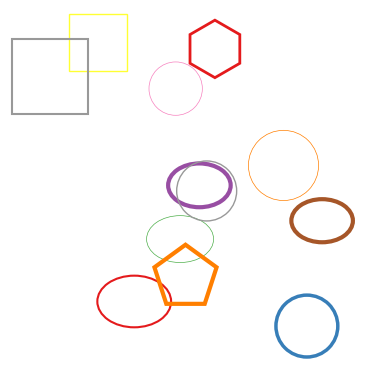[{"shape": "oval", "thickness": 1.5, "radius": 0.48, "center": [0.349, 0.217]}, {"shape": "hexagon", "thickness": 2, "radius": 0.37, "center": [0.558, 0.873]}, {"shape": "circle", "thickness": 2.5, "radius": 0.4, "center": [0.797, 0.153]}, {"shape": "oval", "thickness": 0.5, "radius": 0.44, "center": [0.468, 0.379]}, {"shape": "oval", "thickness": 3, "radius": 0.41, "center": [0.518, 0.519]}, {"shape": "pentagon", "thickness": 3, "radius": 0.42, "center": [0.482, 0.279]}, {"shape": "circle", "thickness": 0.5, "radius": 0.46, "center": [0.736, 0.57]}, {"shape": "square", "thickness": 1, "radius": 0.37, "center": [0.254, 0.889]}, {"shape": "oval", "thickness": 3, "radius": 0.4, "center": [0.837, 0.427]}, {"shape": "circle", "thickness": 0.5, "radius": 0.35, "center": [0.456, 0.77]}, {"shape": "square", "thickness": 1.5, "radius": 0.49, "center": [0.129, 0.802]}, {"shape": "circle", "thickness": 1, "radius": 0.39, "center": [0.537, 0.504]}]